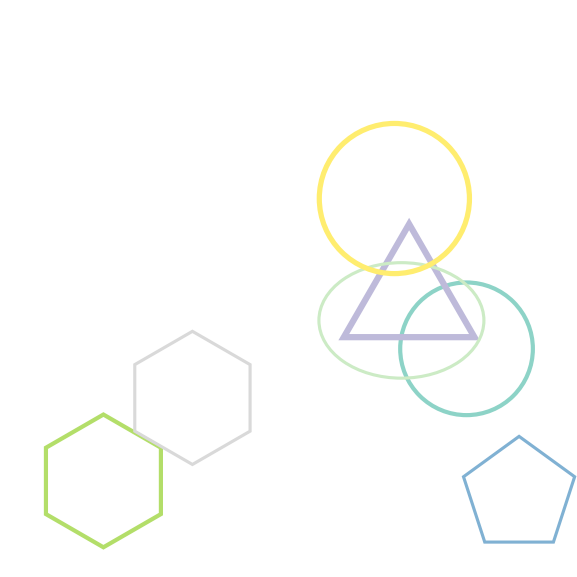[{"shape": "circle", "thickness": 2, "radius": 0.57, "center": [0.808, 0.395]}, {"shape": "triangle", "thickness": 3, "radius": 0.65, "center": [0.708, 0.481]}, {"shape": "pentagon", "thickness": 1.5, "radius": 0.51, "center": [0.899, 0.142]}, {"shape": "hexagon", "thickness": 2, "radius": 0.57, "center": [0.179, 0.166]}, {"shape": "hexagon", "thickness": 1.5, "radius": 0.58, "center": [0.333, 0.31]}, {"shape": "oval", "thickness": 1.5, "radius": 0.71, "center": [0.695, 0.444]}, {"shape": "circle", "thickness": 2.5, "radius": 0.65, "center": [0.683, 0.655]}]